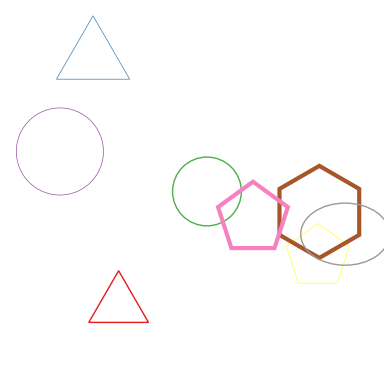[{"shape": "triangle", "thickness": 1, "radius": 0.45, "center": [0.308, 0.207]}, {"shape": "triangle", "thickness": 0.5, "radius": 0.55, "center": [0.242, 0.849]}, {"shape": "circle", "thickness": 1, "radius": 0.45, "center": [0.538, 0.503]}, {"shape": "circle", "thickness": 0.5, "radius": 0.57, "center": [0.156, 0.607]}, {"shape": "pentagon", "thickness": 0.5, "radius": 0.43, "center": [0.826, 0.334]}, {"shape": "hexagon", "thickness": 3, "radius": 0.6, "center": [0.829, 0.45]}, {"shape": "pentagon", "thickness": 3, "radius": 0.48, "center": [0.657, 0.433]}, {"shape": "oval", "thickness": 1, "radius": 0.58, "center": [0.896, 0.392]}]